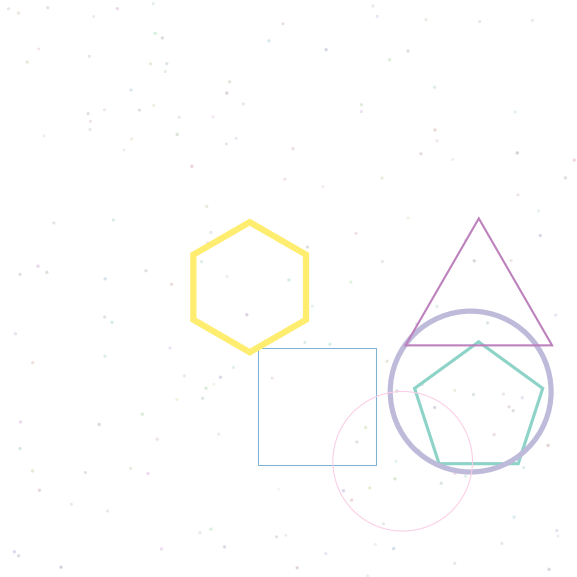[{"shape": "pentagon", "thickness": 1.5, "radius": 0.58, "center": [0.829, 0.291]}, {"shape": "circle", "thickness": 2.5, "radius": 0.7, "center": [0.815, 0.321]}, {"shape": "square", "thickness": 0.5, "radius": 0.51, "center": [0.549, 0.295]}, {"shape": "circle", "thickness": 0.5, "radius": 0.6, "center": [0.697, 0.2]}, {"shape": "triangle", "thickness": 1, "radius": 0.73, "center": [0.829, 0.474]}, {"shape": "hexagon", "thickness": 3, "radius": 0.56, "center": [0.432, 0.502]}]